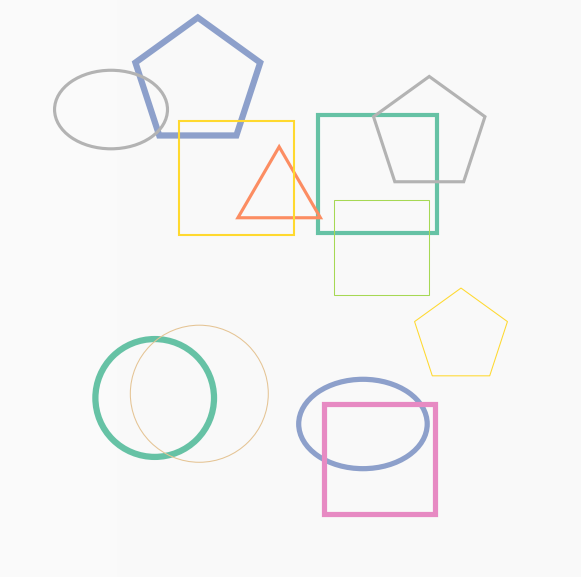[{"shape": "square", "thickness": 2, "radius": 0.51, "center": [0.649, 0.698]}, {"shape": "circle", "thickness": 3, "radius": 0.51, "center": [0.266, 0.31]}, {"shape": "triangle", "thickness": 1.5, "radius": 0.41, "center": [0.48, 0.663]}, {"shape": "oval", "thickness": 2.5, "radius": 0.55, "center": [0.624, 0.265]}, {"shape": "pentagon", "thickness": 3, "radius": 0.56, "center": [0.34, 0.856]}, {"shape": "square", "thickness": 2.5, "radius": 0.48, "center": [0.653, 0.204]}, {"shape": "square", "thickness": 0.5, "radius": 0.41, "center": [0.656, 0.57]}, {"shape": "square", "thickness": 1, "radius": 0.5, "center": [0.408, 0.691]}, {"shape": "pentagon", "thickness": 0.5, "radius": 0.42, "center": [0.793, 0.416]}, {"shape": "circle", "thickness": 0.5, "radius": 0.59, "center": [0.343, 0.317]}, {"shape": "oval", "thickness": 1.5, "radius": 0.49, "center": [0.191, 0.809]}, {"shape": "pentagon", "thickness": 1.5, "radius": 0.5, "center": [0.738, 0.766]}]